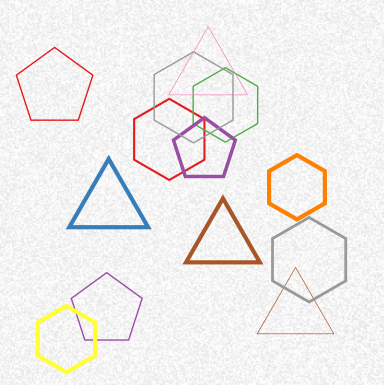[{"shape": "pentagon", "thickness": 1, "radius": 0.52, "center": [0.142, 0.772]}, {"shape": "hexagon", "thickness": 1.5, "radius": 0.53, "center": [0.44, 0.638]}, {"shape": "triangle", "thickness": 3, "radius": 0.59, "center": [0.282, 0.469]}, {"shape": "hexagon", "thickness": 1, "radius": 0.48, "center": [0.585, 0.727]}, {"shape": "pentagon", "thickness": 2.5, "radius": 0.42, "center": [0.531, 0.61]}, {"shape": "pentagon", "thickness": 1, "radius": 0.48, "center": [0.277, 0.195]}, {"shape": "hexagon", "thickness": 3, "radius": 0.42, "center": [0.771, 0.514]}, {"shape": "hexagon", "thickness": 3, "radius": 0.43, "center": [0.172, 0.119]}, {"shape": "triangle", "thickness": 3, "radius": 0.55, "center": [0.579, 0.374]}, {"shape": "triangle", "thickness": 0.5, "radius": 0.57, "center": [0.768, 0.19]}, {"shape": "triangle", "thickness": 0.5, "radius": 0.59, "center": [0.541, 0.813]}, {"shape": "hexagon", "thickness": 2, "radius": 0.55, "center": [0.803, 0.325]}, {"shape": "hexagon", "thickness": 1, "radius": 0.59, "center": [0.503, 0.747]}]